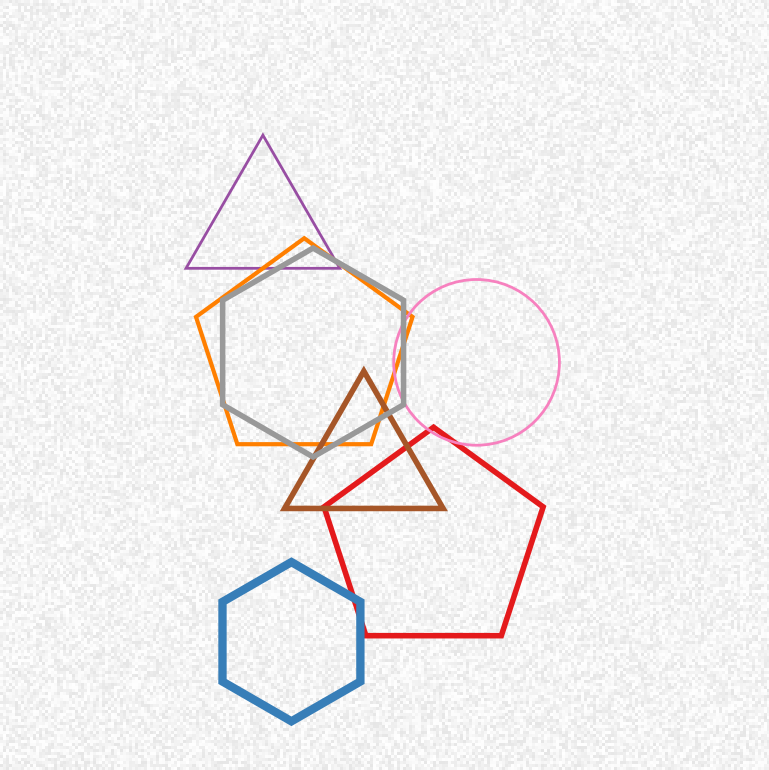[{"shape": "pentagon", "thickness": 2, "radius": 0.75, "center": [0.563, 0.295]}, {"shape": "hexagon", "thickness": 3, "radius": 0.52, "center": [0.378, 0.167]}, {"shape": "triangle", "thickness": 1, "radius": 0.58, "center": [0.341, 0.709]}, {"shape": "pentagon", "thickness": 1.5, "radius": 0.74, "center": [0.395, 0.543]}, {"shape": "triangle", "thickness": 2, "radius": 0.59, "center": [0.473, 0.399]}, {"shape": "circle", "thickness": 1, "radius": 0.54, "center": [0.619, 0.529]}, {"shape": "hexagon", "thickness": 2, "radius": 0.68, "center": [0.407, 0.542]}]